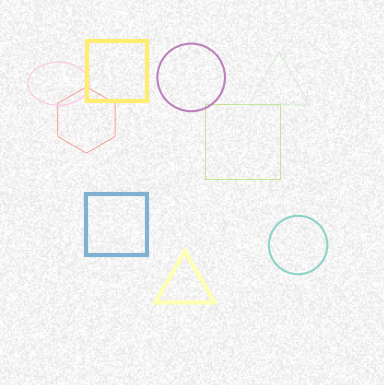[{"shape": "circle", "thickness": 1.5, "radius": 0.38, "center": [0.774, 0.364]}, {"shape": "triangle", "thickness": 3, "radius": 0.44, "center": [0.48, 0.259]}, {"shape": "hexagon", "thickness": 0.5, "radius": 0.43, "center": [0.224, 0.688]}, {"shape": "square", "thickness": 3, "radius": 0.4, "center": [0.302, 0.416]}, {"shape": "square", "thickness": 0.5, "radius": 0.49, "center": [0.63, 0.632]}, {"shape": "oval", "thickness": 1, "radius": 0.4, "center": [0.152, 0.783]}, {"shape": "circle", "thickness": 1.5, "radius": 0.44, "center": [0.497, 0.799]}, {"shape": "triangle", "thickness": 0.5, "radius": 0.46, "center": [0.725, 0.774]}, {"shape": "square", "thickness": 3, "radius": 0.39, "center": [0.303, 0.816]}]